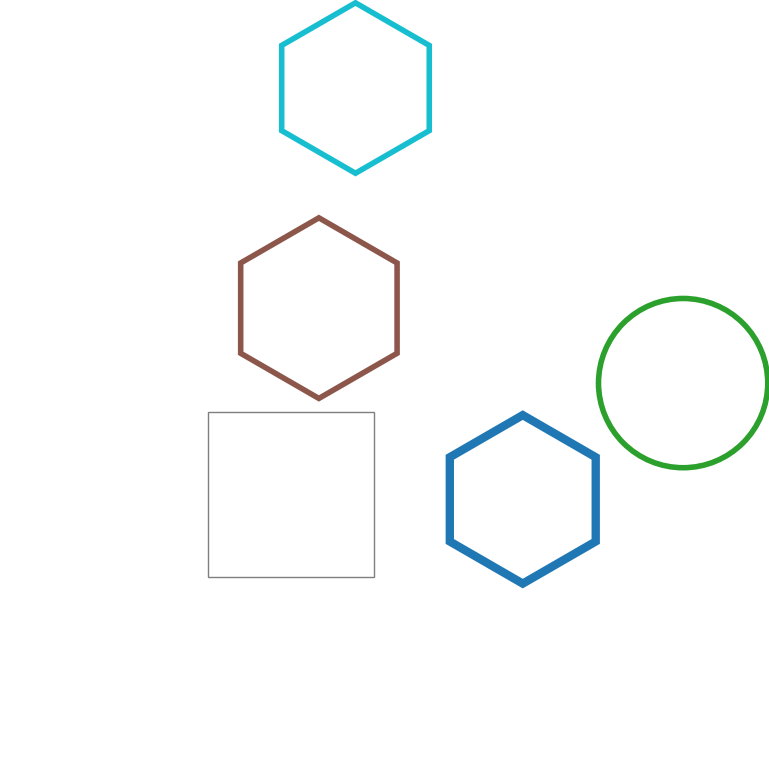[{"shape": "hexagon", "thickness": 3, "radius": 0.55, "center": [0.679, 0.351]}, {"shape": "circle", "thickness": 2, "radius": 0.55, "center": [0.887, 0.502]}, {"shape": "hexagon", "thickness": 2, "radius": 0.59, "center": [0.414, 0.6]}, {"shape": "square", "thickness": 0.5, "radius": 0.54, "center": [0.378, 0.358]}, {"shape": "hexagon", "thickness": 2, "radius": 0.55, "center": [0.462, 0.886]}]